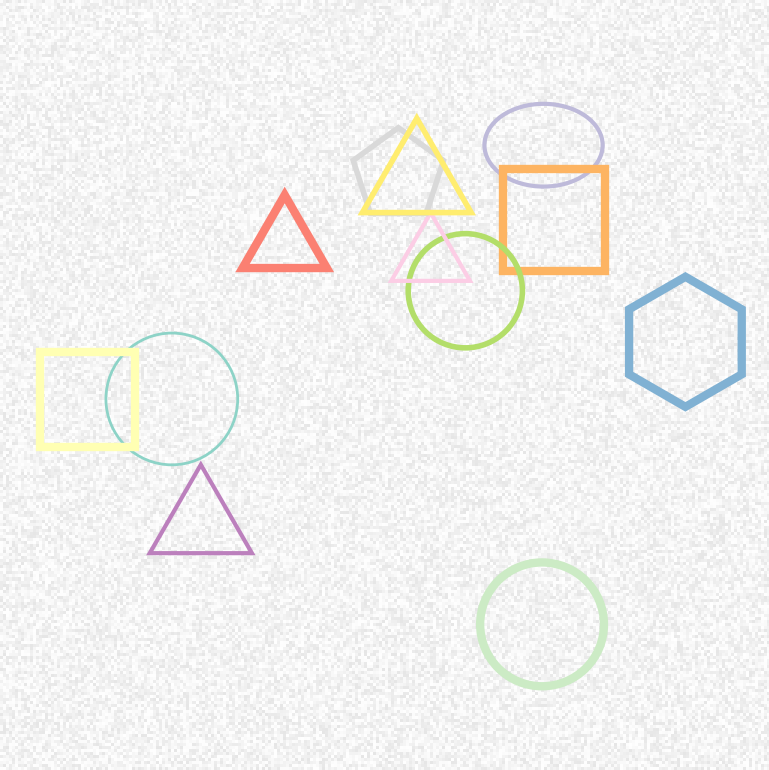[{"shape": "circle", "thickness": 1, "radius": 0.43, "center": [0.223, 0.482]}, {"shape": "square", "thickness": 3, "radius": 0.31, "center": [0.113, 0.481]}, {"shape": "oval", "thickness": 1.5, "radius": 0.38, "center": [0.706, 0.811]}, {"shape": "triangle", "thickness": 3, "radius": 0.32, "center": [0.37, 0.684]}, {"shape": "hexagon", "thickness": 3, "radius": 0.42, "center": [0.89, 0.556]}, {"shape": "square", "thickness": 3, "radius": 0.33, "center": [0.72, 0.715]}, {"shape": "circle", "thickness": 2, "radius": 0.37, "center": [0.604, 0.622]}, {"shape": "triangle", "thickness": 1.5, "radius": 0.3, "center": [0.559, 0.665]}, {"shape": "pentagon", "thickness": 2, "radius": 0.31, "center": [0.517, 0.773]}, {"shape": "triangle", "thickness": 1.5, "radius": 0.38, "center": [0.261, 0.32]}, {"shape": "circle", "thickness": 3, "radius": 0.4, "center": [0.704, 0.189]}, {"shape": "triangle", "thickness": 2, "radius": 0.41, "center": [0.541, 0.765]}]